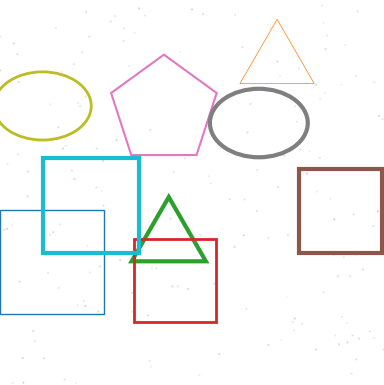[{"shape": "square", "thickness": 1, "radius": 0.67, "center": [0.134, 0.319]}, {"shape": "triangle", "thickness": 0.5, "radius": 0.56, "center": [0.72, 0.838]}, {"shape": "triangle", "thickness": 3, "radius": 0.56, "center": [0.438, 0.377]}, {"shape": "square", "thickness": 2, "radius": 0.54, "center": [0.454, 0.272]}, {"shape": "square", "thickness": 3, "radius": 0.55, "center": [0.884, 0.453]}, {"shape": "pentagon", "thickness": 1.5, "radius": 0.72, "center": [0.426, 0.714]}, {"shape": "oval", "thickness": 3, "radius": 0.64, "center": [0.672, 0.68]}, {"shape": "oval", "thickness": 2, "radius": 0.63, "center": [0.11, 0.725]}, {"shape": "square", "thickness": 3, "radius": 0.62, "center": [0.237, 0.467]}]